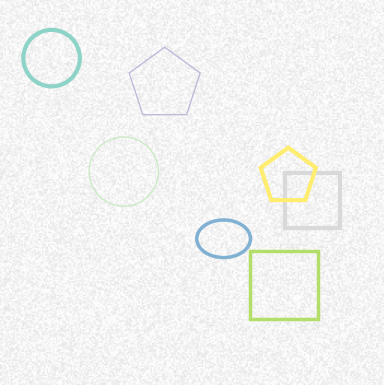[{"shape": "circle", "thickness": 3, "radius": 0.37, "center": [0.134, 0.849]}, {"shape": "pentagon", "thickness": 1, "radius": 0.48, "center": [0.428, 0.781]}, {"shape": "oval", "thickness": 2.5, "radius": 0.35, "center": [0.581, 0.38]}, {"shape": "square", "thickness": 2.5, "radius": 0.44, "center": [0.738, 0.26]}, {"shape": "square", "thickness": 3, "radius": 0.36, "center": [0.812, 0.479]}, {"shape": "circle", "thickness": 1, "radius": 0.45, "center": [0.321, 0.554]}, {"shape": "pentagon", "thickness": 3, "radius": 0.38, "center": [0.749, 0.541]}]